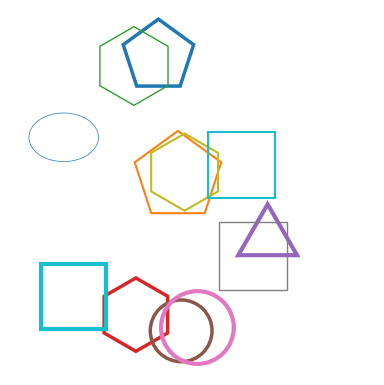[{"shape": "oval", "thickness": 0.5, "radius": 0.45, "center": [0.165, 0.643]}, {"shape": "pentagon", "thickness": 2.5, "radius": 0.48, "center": [0.411, 0.854]}, {"shape": "pentagon", "thickness": 1.5, "radius": 0.59, "center": [0.462, 0.542]}, {"shape": "hexagon", "thickness": 1, "radius": 0.51, "center": [0.348, 0.829]}, {"shape": "hexagon", "thickness": 2.5, "radius": 0.48, "center": [0.353, 0.183]}, {"shape": "triangle", "thickness": 3, "radius": 0.44, "center": [0.695, 0.381]}, {"shape": "circle", "thickness": 2.5, "radius": 0.4, "center": [0.471, 0.141]}, {"shape": "circle", "thickness": 3, "radius": 0.47, "center": [0.513, 0.149]}, {"shape": "square", "thickness": 1, "radius": 0.44, "center": [0.657, 0.336]}, {"shape": "hexagon", "thickness": 1.5, "radius": 0.5, "center": [0.479, 0.553]}, {"shape": "square", "thickness": 3, "radius": 0.42, "center": [0.191, 0.23]}, {"shape": "square", "thickness": 1.5, "radius": 0.43, "center": [0.627, 0.571]}]